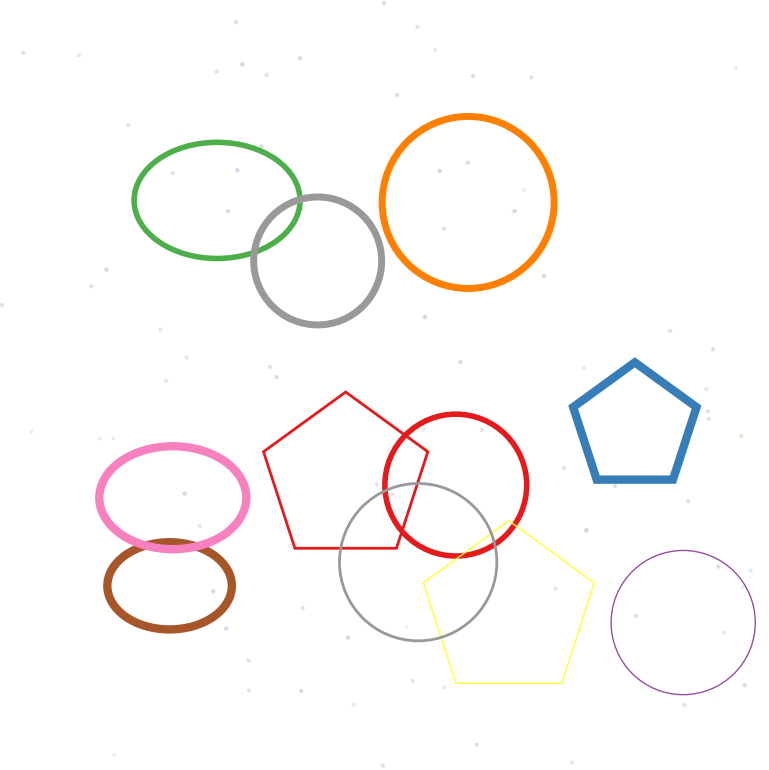[{"shape": "circle", "thickness": 2, "radius": 0.46, "center": [0.592, 0.37]}, {"shape": "pentagon", "thickness": 1, "radius": 0.56, "center": [0.449, 0.379]}, {"shape": "pentagon", "thickness": 3, "radius": 0.42, "center": [0.824, 0.445]}, {"shape": "oval", "thickness": 2, "radius": 0.54, "center": [0.282, 0.74]}, {"shape": "circle", "thickness": 0.5, "radius": 0.47, "center": [0.887, 0.191]}, {"shape": "circle", "thickness": 2.5, "radius": 0.56, "center": [0.608, 0.737]}, {"shape": "pentagon", "thickness": 0.5, "radius": 0.58, "center": [0.661, 0.207]}, {"shape": "oval", "thickness": 3, "radius": 0.4, "center": [0.22, 0.239]}, {"shape": "oval", "thickness": 3, "radius": 0.48, "center": [0.224, 0.354]}, {"shape": "circle", "thickness": 2.5, "radius": 0.42, "center": [0.413, 0.661]}, {"shape": "circle", "thickness": 1, "radius": 0.51, "center": [0.543, 0.27]}]